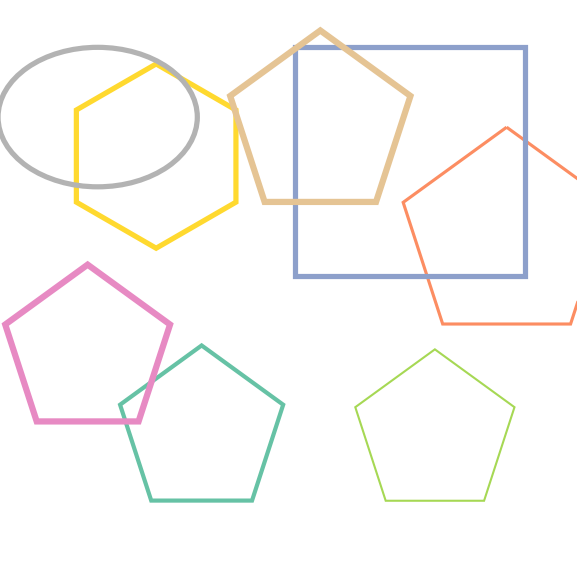[{"shape": "pentagon", "thickness": 2, "radius": 0.74, "center": [0.349, 0.252]}, {"shape": "pentagon", "thickness": 1.5, "radius": 0.94, "center": [0.877, 0.59]}, {"shape": "square", "thickness": 2.5, "radius": 0.99, "center": [0.71, 0.72]}, {"shape": "pentagon", "thickness": 3, "radius": 0.75, "center": [0.152, 0.391]}, {"shape": "pentagon", "thickness": 1, "radius": 0.72, "center": [0.753, 0.249]}, {"shape": "hexagon", "thickness": 2.5, "radius": 0.8, "center": [0.27, 0.729]}, {"shape": "pentagon", "thickness": 3, "radius": 0.82, "center": [0.555, 0.782]}, {"shape": "oval", "thickness": 2.5, "radius": 0.86, "center": [0.169, 0.796]}]